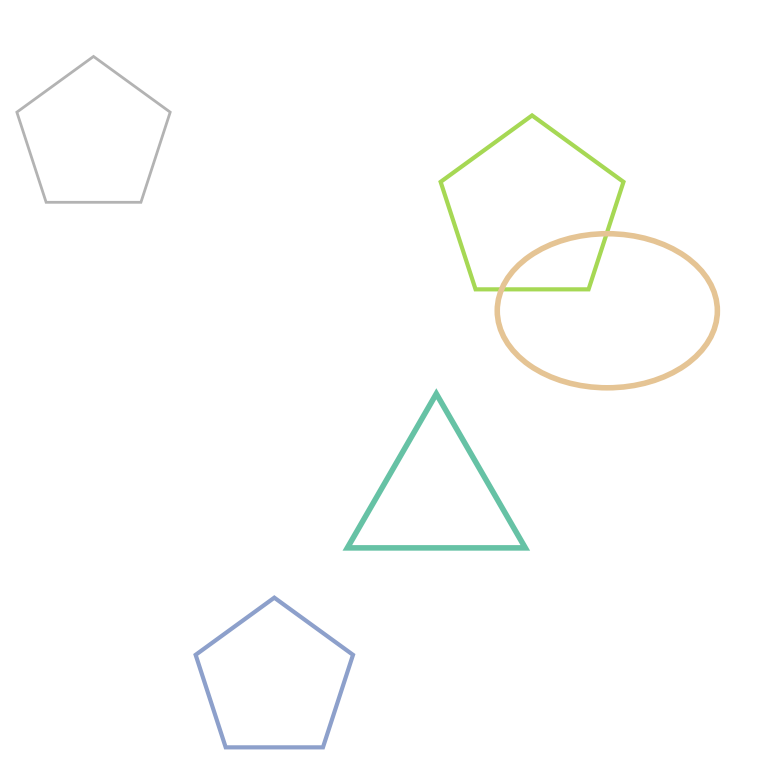[{"shape": "triangle", "thickness": 2, "radius": 0.67, "center": [0.567, 0.355]}, {"shape": "pentagon", "thickness": 1.5, "radius": 0.54, "center": [0.356, 0.116]}, {"shape": "pentagon", "thickness": 1.5, "radius": 0.62, "center": [0.691, 0.725]}, {"shape": "oval", "thickness": 2, "radius": 0.71, "center": [0.789, 0.596]}, {"shape": "pentagon", "thickness": 1, "radius": 0.52, "center": [0.121, 0.822]}]